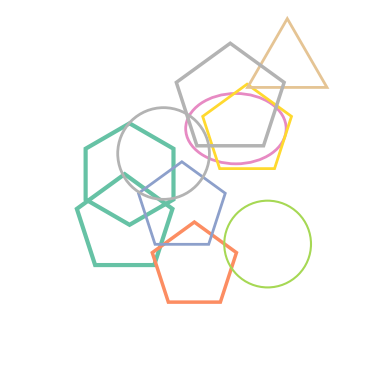[{"shape": "hexagon", "thickness": 3, "radius": 0.66, "center": [0.337, 0.548]}, {"shape": "pentagon", "thickness": 3, "radius": 0.65, "center": [0.324, 0.417]}, {"shape": "pentagon", "thickness": 2.5, "radius": 0.57, "center": [0.505, 0.308]}, {"shape": "pentagon", "thickness": 2, "radius": 0.59, "center": [0.472, 0.461]}, {"shape": "oval", "thickness": 2, "radius": 0.65, "center": [0.613, 0.666]}, {"shape": "circle", "thickness": 1.5, "radius": 0.56, "center": [0.695, 0.366]}, {"shape": "pentagon", "thickness": 2, "radius": 0.61, "center": [0.642, 0.66]}, {"shape": "triangle", "thickness": 2, "radius": 0.6, "center": [0.746, 0.832]}, {"shape": "pentagon", "thickness": 2.5, "radius": 0.74, "center": [0.598, 0.74]}, {"shape": "circle", "thickness": 2, "radius": 0.6, "center": [0.425, 0.601]}]